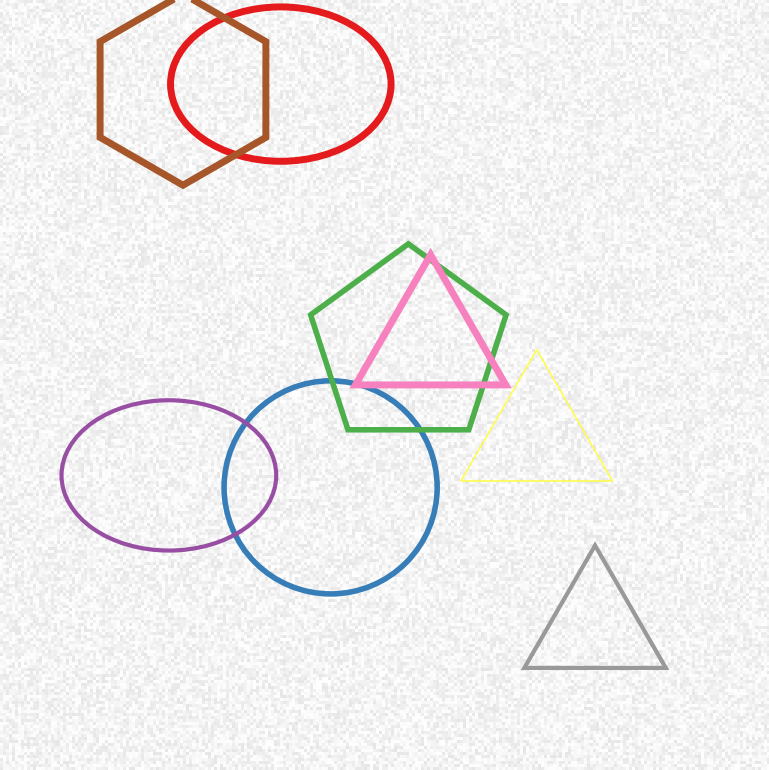[{"shape": "oval", "thickness": 2.5, "radius": 0.72, "center": [0.365, 0.891]}, {"shape": "circle", "thickness": 2, "radius": 0.69, "center": [0.429, 0.367]}, {"shape": "pentagon", "thickness": 2, "radius": 0.67, "center": [0.53, 0.55]}, {"shape": "oval", "thickness": 1.5, "radius": 0.7, "center": [0.219, 0.383]}, {"shape": "triangle", "thickness": 0.5, "radius": 0.57, "center": [0.697, 0.432]}, {"shape": "hexagon", "thickness": 2.5, "radius": 0.62, "center": [0.238, 0.884]}, {"shape": "triangle", "thickness": 2.5, "radius": 0.56, "center": [0.559, 0.556]}, {"shape": "triangle", "thickness": 1.5, "radius": 0.53, "center": [0.773, 0.186]}]